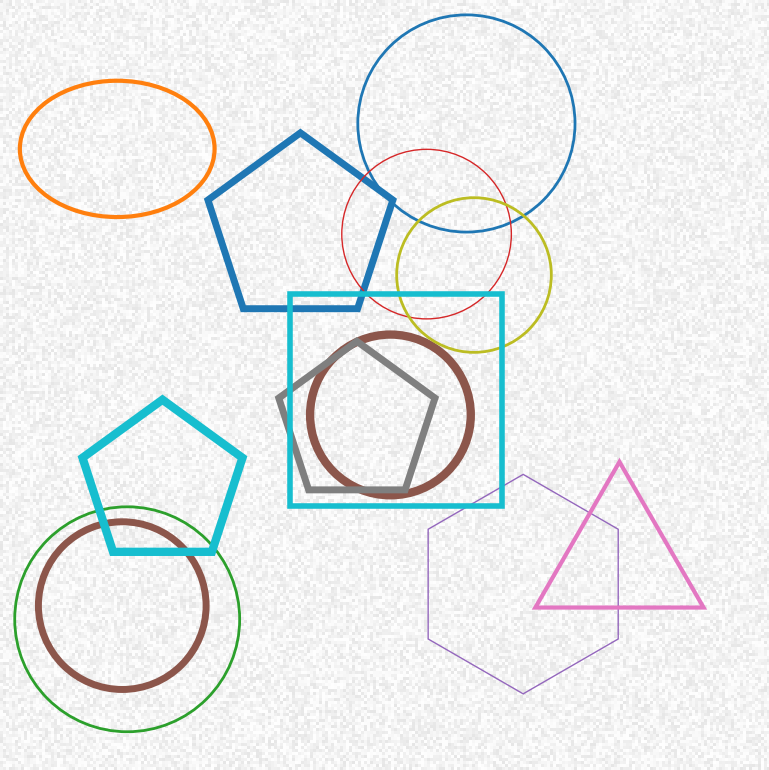[{"shape": "circle", "thickness": 1, "radius": 0.71, "center": [0.606, 0.84]}, {"shape": "pentagon", "thickness": 2.5, "radius": 0.63, "center": [0.39, 0.701]}, {"shape": "oval", "thickness": 1.5, "radius": 0.63, "center": [0.152, 0.807]}, {"shape": "circle", "thickness": 1, "radius": 0.73, "center": [0.165, 0.196]}, {"shape": "circle", "thickness": 0.5, "radius": 0.55, "center": [0.554, 0.696]}, {"shape": "hexagon", "thickness": 0.5, "radius": 0.71, "center": [0.679, 0.241]}, {"shape": "circle", "thickness": 3, "radius": 0.52, "center": [0.507, 0.461]}, {"shape": "circle", "thickness": 2.5, "radius": 0.54, "center": [0.159, 0.213]}, {"shape": "triangle", "thickness": 1.5, "radius": 0.63, "center": [0.805, 0.274]}, {"shape": "pentagon", "thickness": 2.5, "radius": 0.53, "center": [0.463, 0.45]}, {"shape": "circle", "thickness": 1, "radius": 0.5, "center": [0.616, 0.643]}, {"shape": "square", "thickness": 2, "radius": 0.69, "center": [0.514, 0.48]}, {"shape": "pentagon", "thickness": 3, "radius": 0.55, "center": [0.211, 0.372]}]